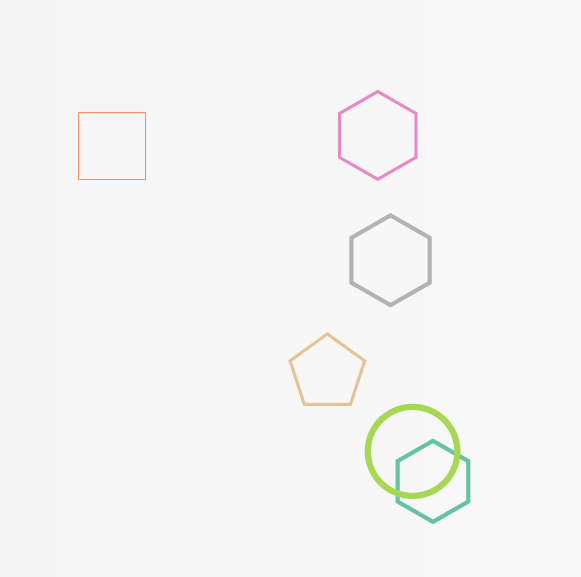[{"shape": "hexagon", "thickness": 2, "radius": 0.35, "center": [0.745, 0.166]}, {"shape": "square", "thickness": 0.5, "radius": 0.29, "center": [0.192, 0.747]}, {"shape": "hexagon", "thickness": 1.5, "radius": 0.38, "center": [0.65, 0.765]}, {"shape": "circle", "thickness": 3, "radius": 0.39, "center": [0.71, 0.217]}, {"shape": "pentagon", "thickness": 1.5, "radius": 0.34, "center": [0.563, 0.353]}, {"shape": "hexagon", "thickness": 2, "radius": 0.39, "center": [0.672, 0.548]}]